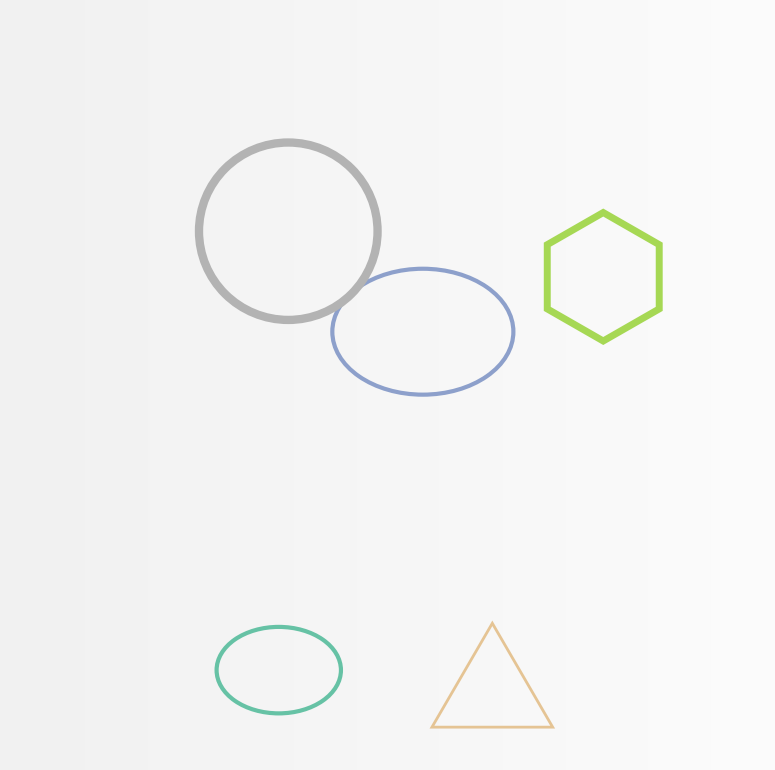[{"shape": "oval", "thickness": 1.5, "radius": 0.4, "center": [0.36, 0.13]}, {"shape": "oval", "thickness": 1.5, "radius": 0.58, "center": [0.546, 0.569]}, {"shape": "hexagon", "thickness": 2.5, "radius": 0.42, "center": [0.778, 0.641]}, {"shape": "triangle", "thickness": 1, "radius": 0.45, "center": [0.635, 0.101]}, {"shape": "circle", "thickness": 3, "radius": 0.58, "center": [0.372, 0.7]}]